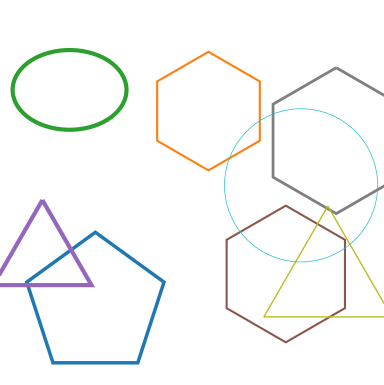[{"shape": "pentagon", "thickness": 2.5, "radius": 0.94, "center": [0.248, 0.209]}, {"shape": "hexagon", "thickness": 1.5, "radius": 0.77, "center": [0.542, 0.711]}, {"shape": "oval", "thickness": 3, "radius": 0.74, "center": [0.181, 0.766]}, {"shape": "triangle", "thickness": 3, "radius": 0.74, "center": [0.11, 0.333]}, {"shape": "hexagon", "thickness": 1.5, "radius": 0.89, "center": [0.742, 0.288]}, {"shape": "hexagon", "thickness": 2, "radius": 0.95, "center": [0.873, 0.635]}, {"shape": "triangle", "thickness": 1, "radius": 0.96, "center": [0.852, 0.273]}, {"shape": "circle", "thickness": 0.5, "radius": 0.99, "center": [0.782, 0.519]}]